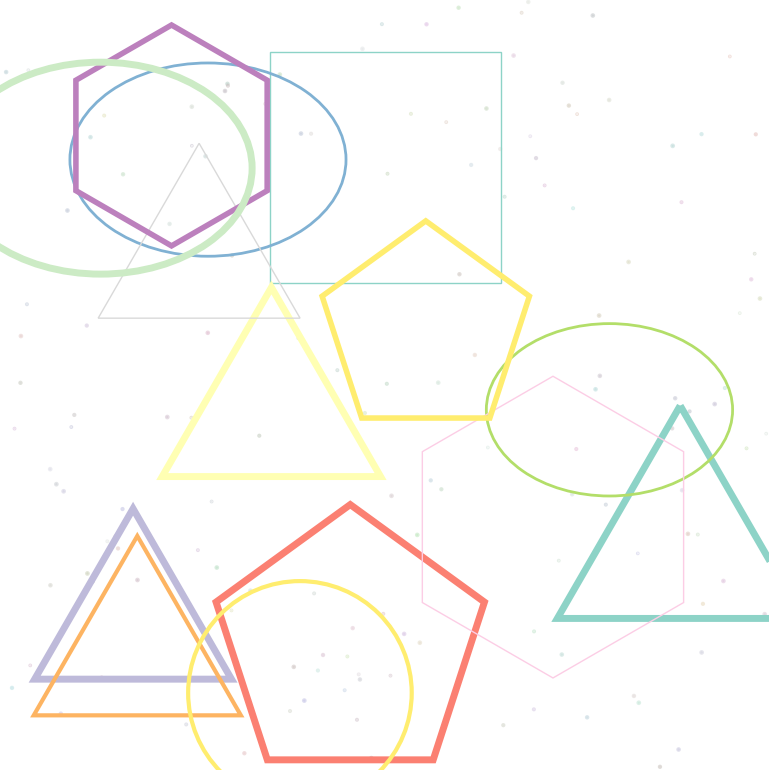[{"shape": "triangle", "thickness": 2.5, "radius": 0.92, "center": [0.883, 0.289]}, {"shape": "square", "thickness": 0.5, "radius": 0.75, "center": [0.501, 0.782]}, {"shape": "triangle", "thickness": 2.5, "radius": 0.82, "center": [0.352, 0.463]}, {"shape": "triangle", "thickness": 2.5, "radius": 0.74, "center": [0.173, 0.192]}, {"shape": "pentagon", "thickness": 2.5, "radius": 0.92, "center": [0.455, 0.161]}, {"shape": "oval", "thickness": 1, "radius": 0.9, "center": [0.27, 0.793]}, {"shape": "triangle", "thickness": 1.5, "radius": 0.78, "center": [0.178, 0.149]}, {"shape": "oval", "thickness": 1, "radius": 0.8, "center": [0.792, 0.468]}, {"shape": "hexagon", "thickness": 0.5, "radius": 0.98, "center": [0.718, 0.315]}, {"shape": "triangle", "thickness": 0.5, "radius": 0.76, "center": [0.259, 0.662]}, {"shape": "hexagon", "thickness": 2, "radius": 0.72, "center": [0.223, 0.824]}, {"shape": "oval", "thickness": 2.5, "radius": 0.98, "center": [0.131, 0.782]}, {"shape": "circle", "thickness": 1.5, "radius": 0.73, "center": [0.39, 0.1]}, {"shape": "pentagon", "thickness": 2, "radius": 0.71, "center": [0.553, 0.572]}]